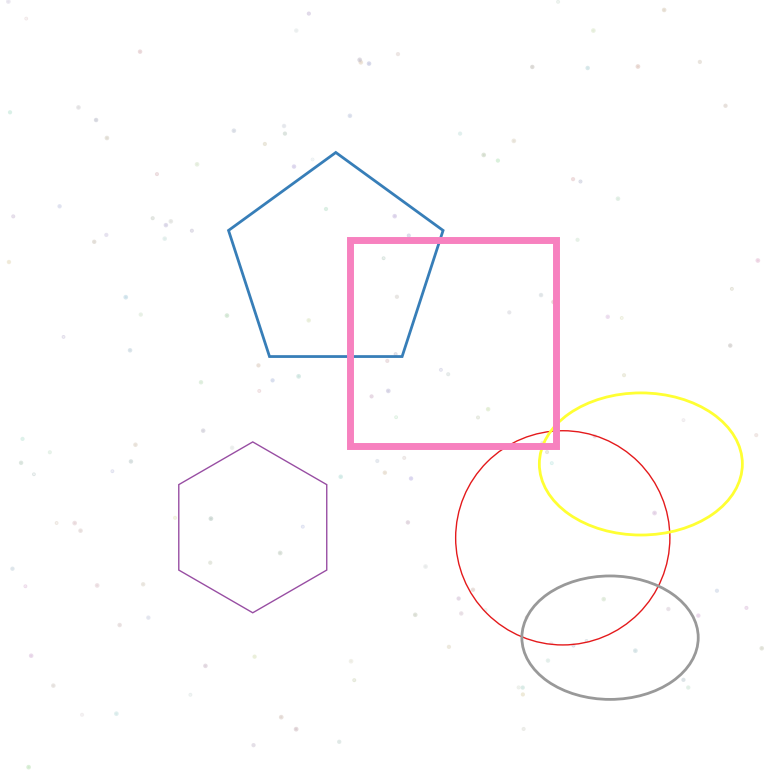[{"shape": "circle", "thickness": 0.5, "radius": 0.7, "center": [0.731, 0.302]}, {"shape": "pentagon", "thickness": 1, "radius": 0.73, "center": [0.436, 0.655]}, {"shape": "hexagon", "thickness": 0.5, "radius": 0.55, "center": [0.328, 0.315]}, {"shape": "oval", "thickness": 1, "radius": 0.66, "center": [0.832, 0.397]}, {"shape": "square", "thickness": 2.5, "radius": 0.67, "center": [0.588, 0.555]}, {"shape": "oval", "thickness": 1, "radius": 0.57, "center": [0.792, 0.172]}]